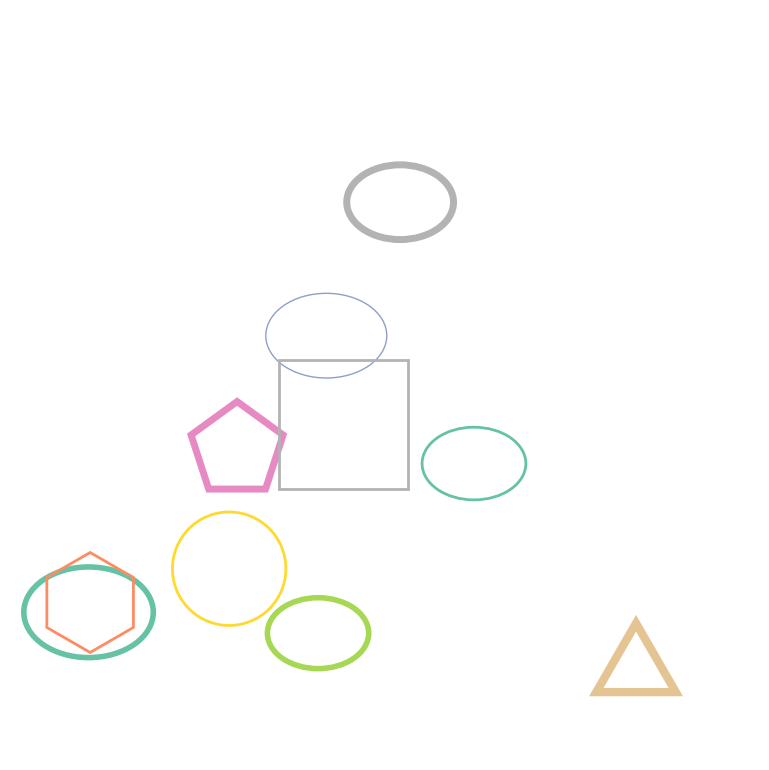[{"shape": "oval", "thickness": 1, "radius": 0.34, "center": [0.616, 0.398]}, {"shape": "oval", "thickness": 2, "radius": 0.42, "center": [0.115, 0.205]}, {"shape": "hexagon", "thickness": 1, "radius": 0.32, "center": [0.117, 0.218]}, {"shape": "oval", "thickness": 0.5, "radius": 0.39, "center": [0.424, 0.564]}, {"shape": "pentagon", "thickness": 2.5, "radius": 0.31, "center": [0.308, 0.416]}, {"shape": "oval", "thickness": 2, "radius": 0.33, "center": [0.413, 0.178]}, {"shape": "circle", "thickness": 1, "radius": 0.37, "center": [0.298, 0.261]}, {"shape": "triangle", "thickness": 3, "radius": 0.3, "center": [0.826, 0.131]}, {"shape": "oval", "thickness": 2.5, "radius": 0.35, "center": [0.52, 0.737]}, {"shape": "square", "thickness": 1, "radius": 0.42, "center": [0.446, 0.449]}]